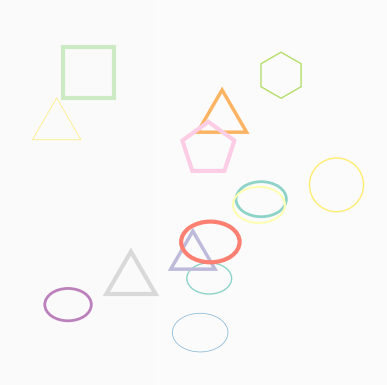[{"shape": "oval", "thickness": 1, "radius": 0.29, "center": [0.54, 0.277]}, {"shape": "oval", "thickness": 2, "radius": 0.32, "center": [0.674, 0.483]}, {"shape": "oval", "thickness": 1.5, "radius": 0.33, "center": [0.668, 0.468]}, {"shape": "triangle", "thickness": 2.5, "radius": 0.33, "center": [0.498, 0.334]}, {"shape": "oval", "thickness": 3, "radius": 0.38, "center": [0.543, 0.372]}, {"shape": "oval", "thickness": 0.5, "radius": 0.36, "center": [0.517, 0.136]}, {"shape": "triangle", "thickness": 2.5, "radius": 0.37, "center": [0.573, 0.693]}, {"shape": "hexagon", "thickness": 1, "radius": 0.3, "center": [0.725, 0.805]}, {"shape": "pentagon", "thickness": 3, "radius": 0.35, "center": [0.538, 0.613]}, {"shape": "triangle", "thickness": 3, "radius": 0.37, "center": [0.338, 0.273]}, {"shape": "oval", "thickness": 2, "radius": 0.3, "center": [0.176, 0.209]}, {"shape": "square", "thickness": 3, "radius": 0.33, "center": [0.228, 0.811]}, {"shape": "circle", "thickness": 1, "radius": 0.35, "center": [0.868, 0.52]}, {"shape": "triangle", "thickness": 0.5, "radius": 0.36, "center": [0.146, 0.673]}]